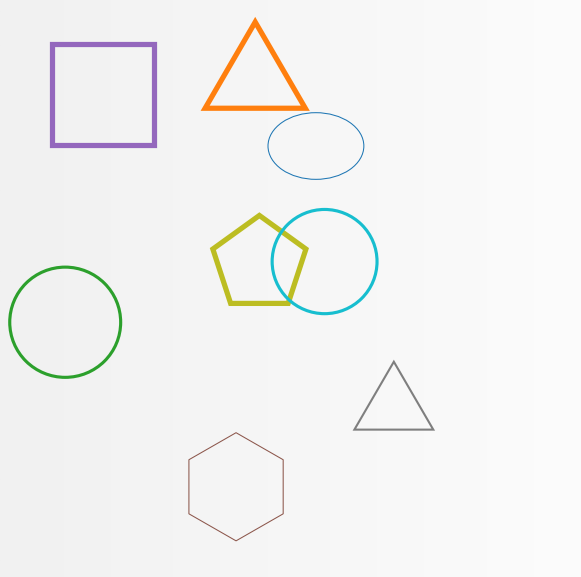[{"shape": "oval", "thickness": 0.5, "radius": 0.41, "center": [0.544, 0.746]}, {"shape": "triangle", "thickness": 2.5, "radius": 0.5, "center": [0.439, 0.861]}, {"shape": "circle", "thickness": 1.5, "radius": 0.48, "center": [0.112, 0.441]}, {"shape": "square", "thickness": 2.5, "radius": 0.44, "center": [0.177, 0.836]}, {"shape": "hexagon", "thickness": 0.5, "radius": 0.47, "center": [0.406, 0.156]}, {"shape": "triangle", "thickness": 1, "radius": 0.39, "center": [0.678, 0.294]}, {"shape": "pentagon", "thickness": 2.5, "radius": 0.42, "center": [0.446, 0.542]}, {"shape": "circle", "thickness": 1.5, "radius": 0.45, "center": [0.558, 0.546]}]